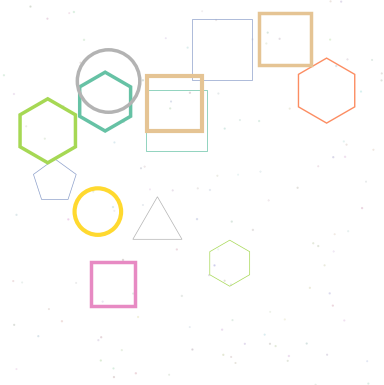[{"shape": "hexagon", "thickness": 2.5, "radius": 0.38, "center": [0.273, 0.736]}, {"shape": "square", "thickness": 0.5, "radius": 0.4, "center": [0.459, 0.687]}, {"shape": "hexagon", "thickness": 1, "radius": 0.42, "center": [0.848, 0.765]}, {"shape": "pentagon", "thickness": 0.5, "radius": 0.29, "center": [0.142, 0.529]}, {"shape": "square", "thickness": 0.5, "radius": 0.39, "center": [0.577, 0.871]}, {"shape": "square", "thickness": 2.5, "radius": 0.29, "center": [0.293, 0.262]}, {"shape": "hexagon", "thickness": 2.5, "radius": 0.42, "center": [0.124, 0.66]}, {"shape": "hexagon", "thickness": 0.5, "radius": 0.3, "center": [0.597, 0.316]}, {"shape": "circle", "thickness": 3, "radius": 0.3, "center": [0.254, 0.45]}, {"shape": "square", "thickness": 2.5, "radius": 0.34, "center": [0.741, 0.899]}, {"shape": "square", "thickness": 3, "radius": 0.36, "center": [0.453, 0.731]}, {"shape": "circle", "thickness": 2.5, "radius": 0.41, "center": [0.282, 0.79]}, {"shape": "triangle", "thickness": 0.5, "radius": 0.37, "center": [0.409, 0.415]}]